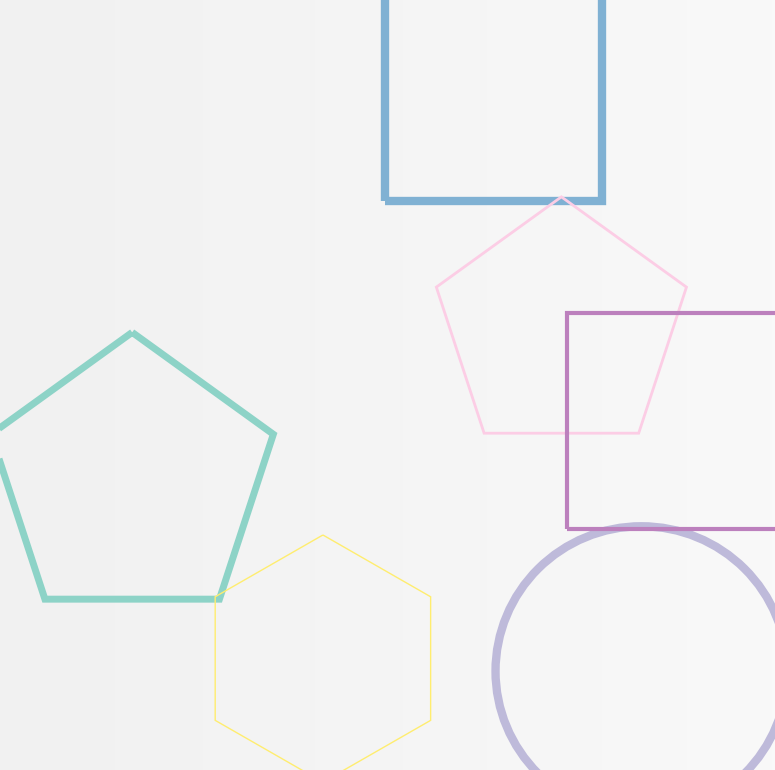[{"shape": "pentagon", "thickness": 2.5, "radius": 0.96, "center": [0.171, 0.377]}, {"shape": "circle", "thickness": 3, "radius": 0.94, "center": [0.828, 0.128]}, {"shape": "square", "thickness": 3, "radius": 0.7, "center": [0.637, 0.88]}, {"shape": "pentagon", "thickness": 1, "radius": 0.85, "center": [0.724, 0.575]}, {"shape": "square", "thickness": 1.5, "radius": 0.7, "center": [0.871, 0.454]}, {"shape": "hexagon", "thickness": 0.5, "radius": 0.8, "center": [0.417, 0.145]}]